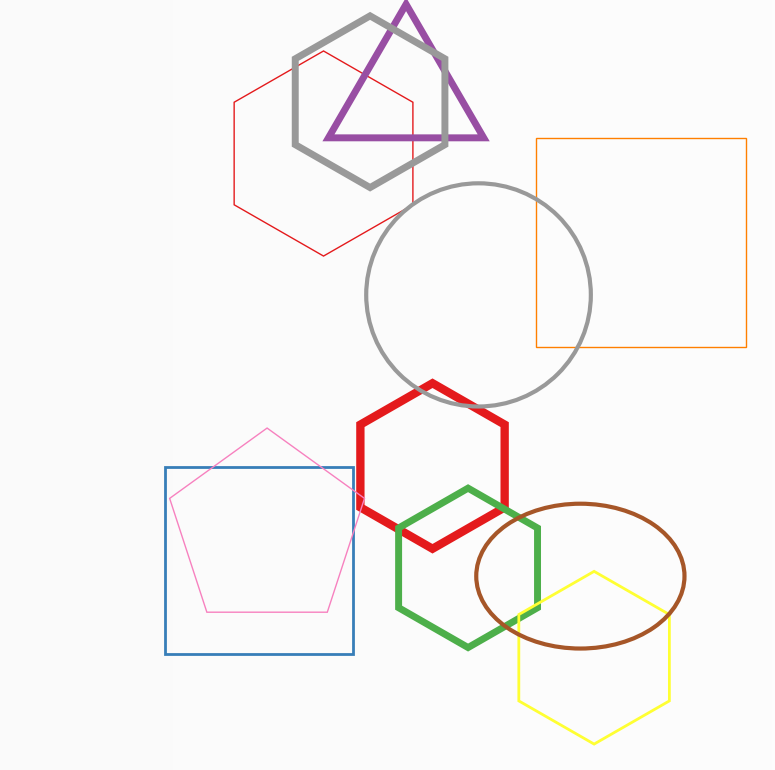[{"shape": "hexagon", "thickness": 3, "radius": 0.54, "center": [0.558, 0.395]}, {"shape": "hexagon", "thickness": 0.5, "radius": 0.67, "center": [0.417, 0.801]}, {"shape": "square", "thickness": 1, "radius": 0.6, "center": [0.334, 0.272]}, {"shape": "hexagon", "thickness": 2.5, "radius": 0.52, "center": [0.604, 0.263]}, {"shape": "triangle", "thickness": 2.5, "radius": 0.58, "center": [0.524, 0.879]}, {"shape": "square", "thickness": 0.5, "radius": 0.68, "center": [0.827, 0.685]}, {"shape": "hexagon", "thickness": 1, "radius": 0.56, "center": [0.767, 0.146]}, {"shape": "oval", "thickness": 1.5, "radius": 0.67, "center": [0.749, 0.252]}, {"shape": "pentagon", "thickness": 0.5, "radius": 0.66, "center": [0.345, 0.312]}, {"shape": "circle", "thickness": 1.5, "radius": 0.72, "center": [0.617, 0.617]}, {"shape": "hexagon", "thickness": 2.5, "radius": 0.56, "center": [0.478, 0.868]}]